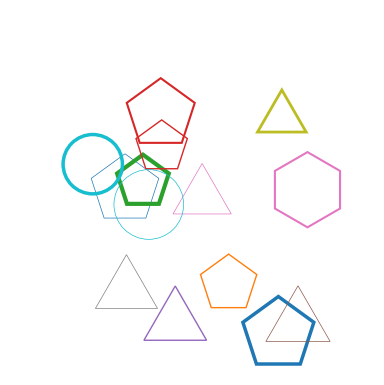[{"shape": "pentagon", "thickness": 2.5, "radius": 0.48, "center": [0.723, 0.133]}, {"shape": "pentagon", "thickness": 0.5, "radius": 0.46, "center": [0.325, 0.508]}, {"shape": "pentagon", "thickness": 1, "radius": 0.38, "center": [0.594, 0.263]}, {"shape": "pentagon", "thickness": 3, "radius": 0.35, "center": [0.371, 0.528]}, {"shape": "pentagon", "thickness": 1.5, "radius": 0.46, "center": [0.418, 0.704]}, {"shape": "pentagon", "thickness": 1, "radius": 0.35, "center": [0.42, 0.618]}, {"shape": "triangle", "thickness": 1, "radius": 0.47, "center": [0.455, 0.163]}, {"shape": "triangle", "thickness": 0.5, "radius": 0.48, "center": [0.774, 0.161]}, {"shape": "triangle", "thickness": 0.5, "radius": 0.44, "center": [0.525, 0.488]}, {"shape": "hexagon", "thickness": 1.5, "radius": 0.49, "center": [0.799, 0.507]}, {"shape": "triangle", "thickness": 0.5, "radius": 0.47, "center": [0.328, 0.245]}, {"shape": "triangle", "thickness": 2, "radius": 0.36, "center": [0.732, 0.693]}, {"shape": "circle", "thickness": 2.5, "radius": 0.39, "center": [0.241, 0.574]}, {"shape": "circle", "thickness": 0.5, "radius": 0.45, "center": [0.387, 0.469]}]